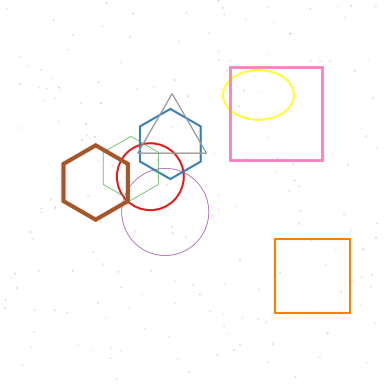[{"shape": "circle", "thickness": 1.5, "radius": 0.43, "center": [0.39, 0.541]}, {"shape": "hexagon", "thickness": 1.5, "radius": 0.46, "center": [0.442, 0.626]}, {"shape": "hexagon", "thickness": 0.5, "radius": 0.42, "center": [0.34, 0.563]}, {"shape": "circle", "thickness": 0.5, "radius": 0.57, "center": [0.429, 0.449]}, {"shape": "square", "thickness": 1.5, "radius": 0.48, "center": [0.811, 0.283]}, {"shape": "oval", "thickness": 1.5, "radius": 0.46, "center": [0.671, 0.753]}, {"shape": "hexagon", "thickness": 3, "radius": 0.48, "center": [0.249, 0.526]}, {"shape": "square", "thickness": 2, "radius": 0.6, "center": [0.717, 0.705]}, {"shape": "triangle", "thickness": 1, "radius": 0.52, "center": [0.447, 0.654]}]